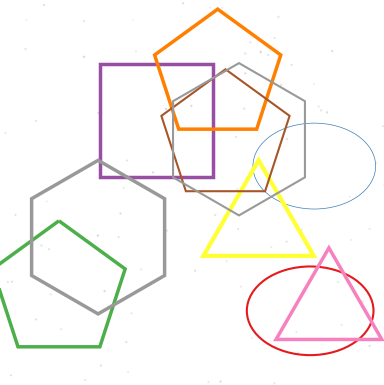[{"shape": "oval", "thickness": 1.5, "radius": 0.82, "center": [0.806, 0.193]}, {"shape": "oval", "thickness": 0.5, "radius": 0.8, "center": [0.816, 0.569]}, {"shape": "pentagon", "thickness": 2.5, "radius": 0.9, "center": [0.153, 0.246]}, {"shape": "square", "thickness": 2.5, "radius": 0.74, "center": [0.406, 0.687]}, {"shape": "pentagon", "thickness": 2.5, "radius": 0.86, "center": [0.565, 0.804]}, {"shape": "triangle", "thickness": 3, "radius": 0.83, "center": [0.672, 0.418]}, {"shape": "pentagon", "thickness": 1.5, "radius": 0.88, "center": [0.586, 0.645]}, {"shape": "triangle", "thickness": 2.5, "radius": 0.79, "center": [0.854, 0.198]}, {"shape": "hexagon", "thickness": 2.5, "radius": 1.0, "center": [0.255, 0.384]}, {"shape": "hexagon", "thickness": 1.5, "radius": 0.99, "center": [0.621, 0.638]}]